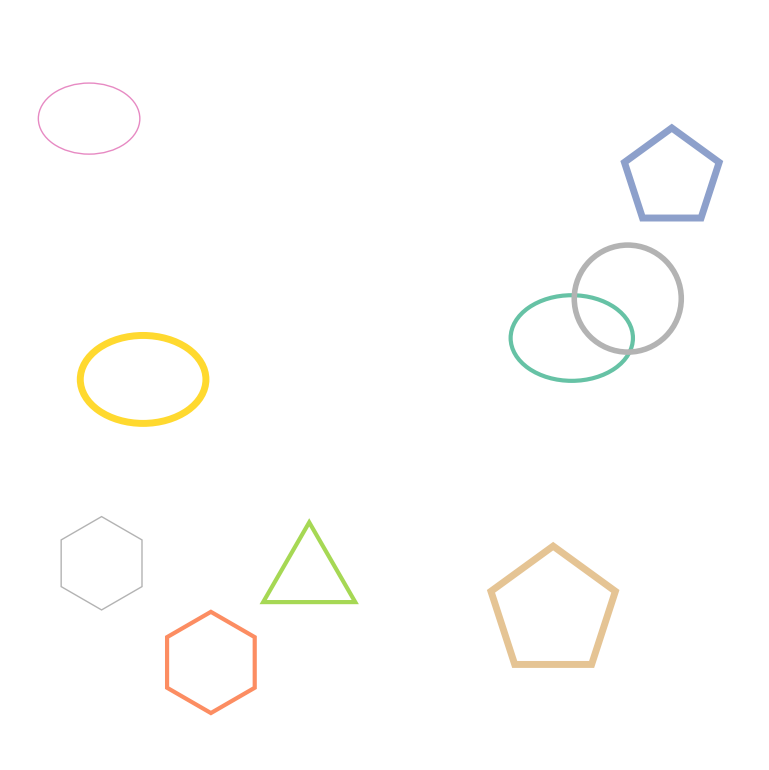[{"shape": "oval", "thickness": 1.5, "radius": 0.4, "center": [0.743, 0.561]}, {"shape": "hexagon", "thickness": 1.5, "radius": 0.33, "center": [0.274, 0.14]}, {"shape": "pentagon", "thickness": 2.5, "radius": 0.32, "center": [0.872, 0.769]}, {"shape": "oval", "thickness": 0.5, "radius": 0.33, "center": [0.116, 0.846]}, {"shape": "triangle", "thickness": 1.5, "radius": 0.35, "center": [0.402, 0.253]}, {"shape": "oval", "thickness": 2.5, "radius": 0.41, "center": [0.186, 0.507]}, {"shape": "pentagon", "thickness": 2.5, "radius": 0.42, "center": [0.718, 0.206]}, {"shape": "circle", "thickness": 2, "radius": 0.35, "center": [0.815, 0.612]}, {"shape": "hexagon", "thickness": 0.5, "radius": 0.3, "center": [0.132, 0.268]}]